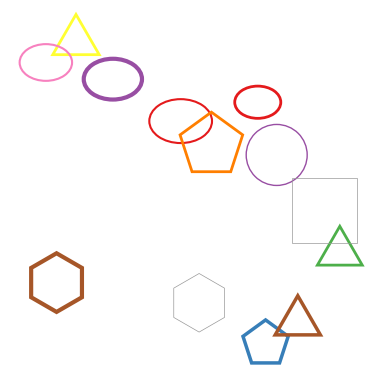[{"shape": "oval", "thickness": 2, "radius": 0.3, "center": [0.67, 0.734]}, {"shape": "oval", "thickness": 1.5, "radius": 0.41, "center": [0.469, 0.685]}, {"shape": "pentagon", "thickness": 2.5, "radius": 0.31, "center": [0.69, 0.107]}, {"shape": "triangle", "thickness": 2, "radius": 0.34, "center": [0.883, 0.345]}, {"shape": "circle", "thickness": 1, "radius": 0.4, "center": [0.719, 0.598]}, {"shape": "oval", "thickness": 3, "radius": 0.38, "center": [0.293, 0.794]}, {"shape": "pentagon", "thickness": 2, "radius": 0.43, "center": [0.549, 0.623]}, {"shape": "triangle", "thickness": 2, "radius": 0.35, "center": [0.197, 0.893]}, {"shape": "triangle", "thickness": 2.5, "radius": 0.34, "center": [0.773, 0.164]}, {"shape": "hexagon", "thickness": 3, "radius": 0.38, "center": [0.147, 0.266]}, {"shape": "oval", "thickness": 1.5, "radius": 0.34, "center": [0.119, 0.838]}, {"shape": "hexagon", "thickness": 0.5, "radius": 0.38, "center": [0.517, 0.214]}, {"shape": "square", "thickness": 0.5, "radius": 0.42, "center": [0.842, 0.454]}]